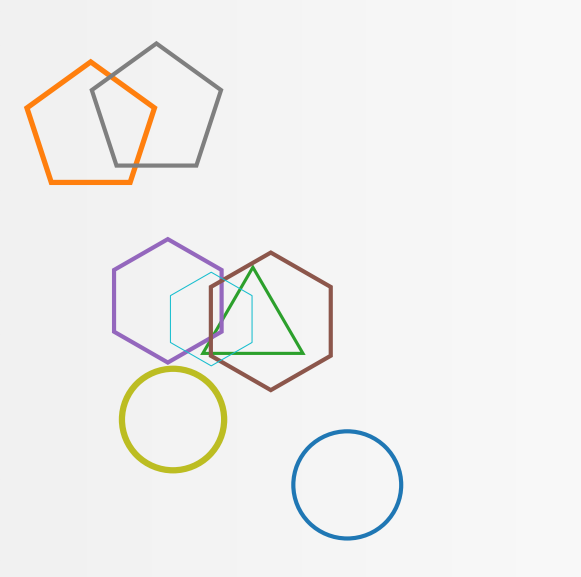[{"shape": "circle", "thickness": 2, "radius": 0.46, "center": [0.597, 0.159]}, {"shape": "pentagon", "thickness": 2.5, "radius": 0.58, "center": [0.156, 0.777]}, {"shape": "triangle", "thickness": 1.5, "radius": 0.5, "center": [0.435, 0.437]}, {"shape": "hexagon", "thickness": 2, "radius": 0.53, "center": [0.289, 0.478]}, {"shape": "hexagon", "thickness": 2, "radius": 0.6, "center": [0.466, 0.443]}, {"shape": "pentagon", "thickness": 2, "radius": 0.58, "center": [0.269, 0.807]}, {"shape": "circle", "thickness": 3, "radius": 0.44, "center": [0.298, 0.273]}, {"shape": "hexagon", "thickness": 0.5, "radius": 0.41, "center": [0.363, 0.447]}]